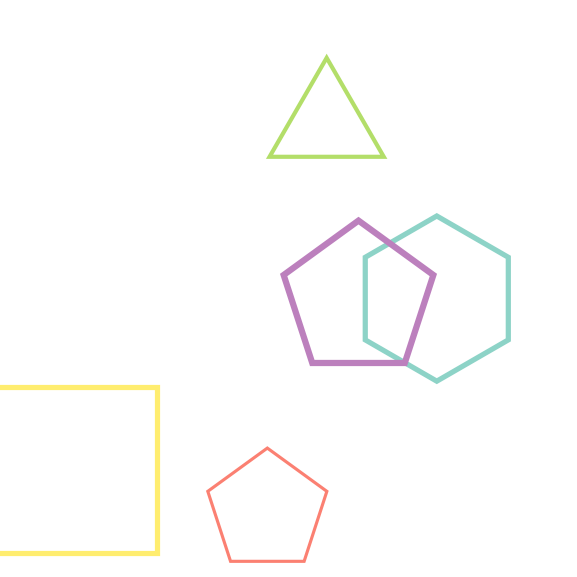[{"shape": "hexagon", "thickness": 2.5, "radius": 0.72, "center": [0.756, 0.482]}, {"shape": "pentagon", "thickness": 1.5, "radius": 0.54, "center": [0.463, 0.115]}, {"shape": "triangle", "thickness": 2, "radius": 0.57, "center": [0.566, 0.785]}, {"shape": "pentagon", "thickness": 3, "radius": 0.68, "center": [0.621, 0.481]}, {"shape": "square", "thickness": 2.5, "radius": 0.72, "center": [0.129, 0.185]}]